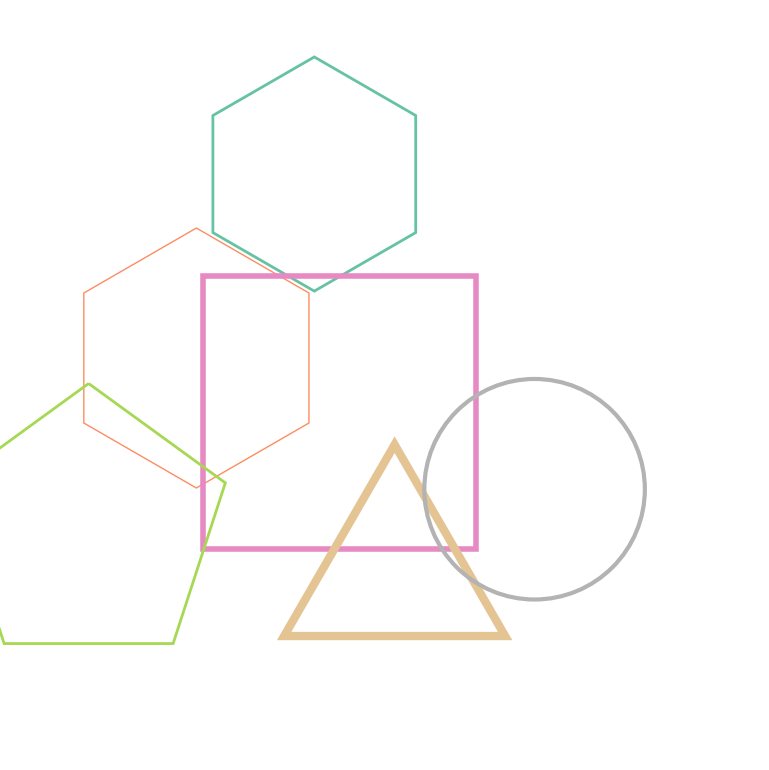[{"shape": "hexagon", "thickness": 1, "radius": 0.76, "center": [0.408, 0.774]}, {"shape": "hexagon", "thickness": 0.5, "radius": 0.84, "center": [0.255, 0.535]}, {"shape": "square", "thickness": 2, "radius": 0.89, "center": [0.441, 0.465]}, {"shape": "pentagon", "thickness": 1, "radius": 0.93, "center": [0.115, 0.315]}, {"shape": "triangle", "thickness": 3, "radius": 0.83, "center": [0.512, 0.257]}, {"shape": "circle", "thickness": 1.5, "radius": 0.72, "center": [0.694, 0.365]}]